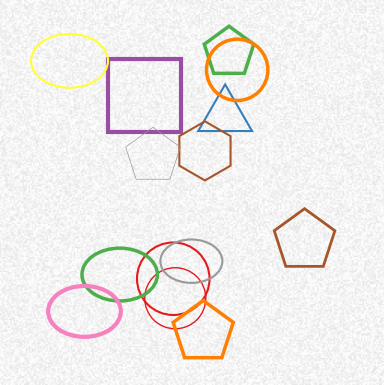[{"shape": "circle", "thickness": 1, "radius": 0.4, "center": [0.455, 0.225]}, {"shape": "circle", "thickness": 1.5, "radius": 0.47, "center": [0.45, 0.276]}, {"shape": "triangle", "thickness": 1.5, "radius": 0.4, "center": [0.585, 0.7]}, {"shape": "pentagon", "thickness": 2.5, "radius": 0.34, "center": [0.595, 0.864]}, {"shape": "oval", "thickness": 2.5, "radius": 0.49, "center": [0.311, 0.287]}, {"shape": "square", "thickness": 3, "radius": 0.47, "center": [0.376, 0.753]}, {"shape": "pentagon", "thickness": 2.5, "radius": 0.41, "center": [0.528, 0.137]}, {"shape": "circle", "thickness": 2.5, "radius": 0.4, "center": [0.616, 0.819]}, {"shape": "oval", "thickness": 1.5, "radius": 0.5, "center": [0.181, 0.842]}, {"shape": "pentagon", "thickness": 2, "radius": 0.41, "center": [0.791, 0.375]}, {"shape": "hexagon", "thickness": 1.5, "radius": 0.38, "center": [0.532, 0.608]}, {"shape": "oval", "thickness": 3, "radius": 0.47, "center": [0.219, 0.191]}, {"shape": "pentagon", "thickness": 0.5, "radius": 0.37, "center": [0.397, 0.595]}, {"shape": "oval", "thickness": 1.5, "radius": 0.4, "center": [0.497, 0.322]}]